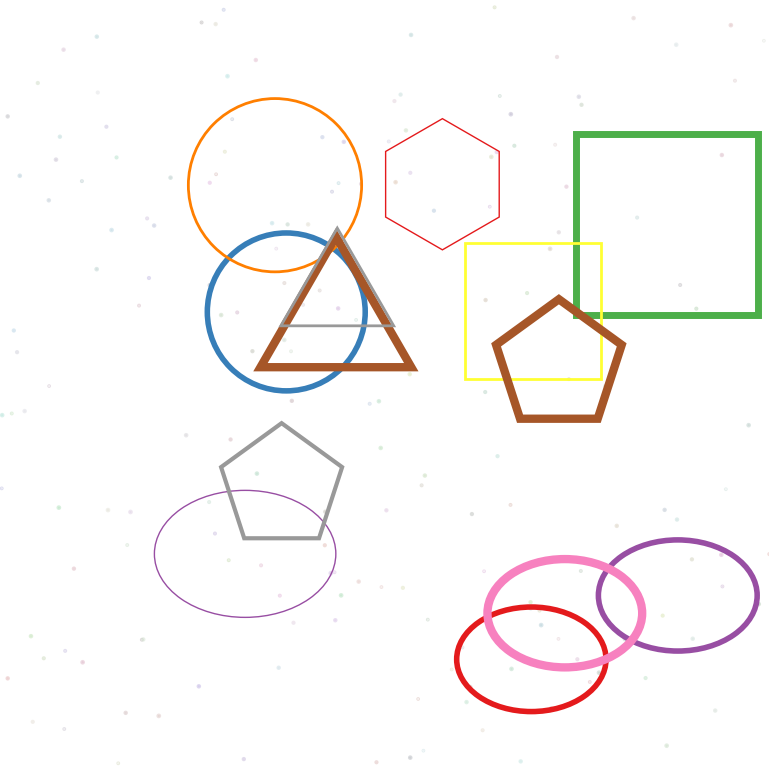[{"shape": "hexagon", "thickness": 0.5, "radius": 0.43, "center": [0.575, 0.761]}, {"shape": "oval", "thickness": 2, "radius": 0.48, "center": [0.69, 0.144]}, {"shape": "circle", "thickness": 2, "radius": 0.51, "center": [0.372, 0.595]}, {"shape": "square", "thickness": 2.5, "radius": 0.59, "center": [0.866, 0.709]}, {"shape": "oval", "thickness": 2, "radius": 0.52, "center": [0.88, 0.227]}, {"shape": "oval", "thickness": 0.5, "radius": 0.59, "center": [0.318, 0.281]}, {"shape": "circle", "thickness": 1, "radius": 0.56, "center": [0.357, 0.759]}, {"shape": "square", "thickness": 1, "radius": 0.44, "center": [0.693, 0.596]}, {"shape": "pentagon", "thickness": 3, "radius": 0.43, "center": [0.726, 0.526]}, {"shape": "triangle", "thickness": 3, "radius": 0.57, "center": [0.436, 0.58]}, {"shape": "oval", "thickness": 3, "radius": 0.5, "center": [0.734, 0.204]}, {"shape": "triangle", "thickness": 1, "radius": 0.42, "center": [0.438, 0.619]}, {"shape": "pentagon", "thickness": 1.5, "radius": 0.41, "center": [0.366, 0.368]}]